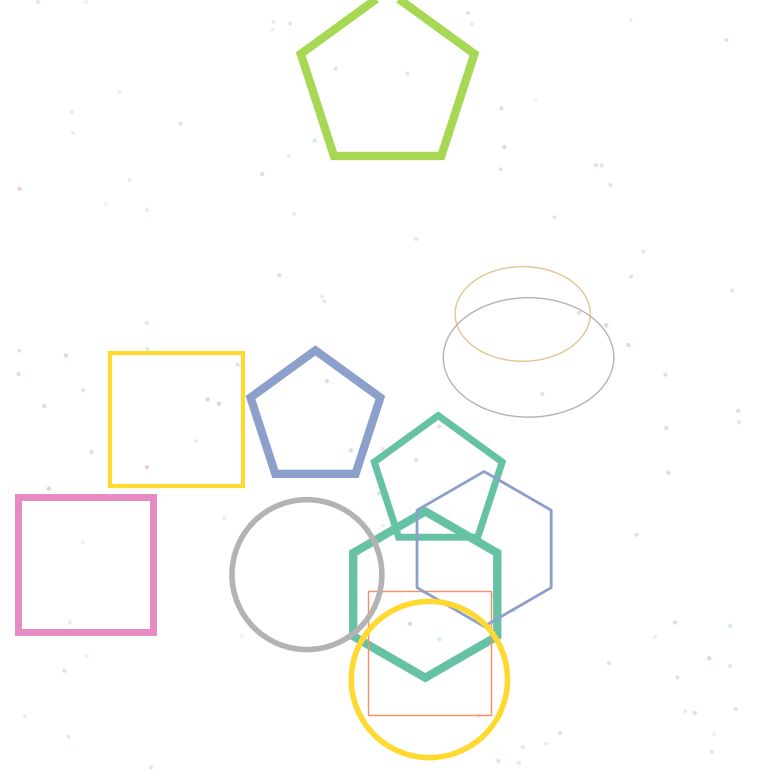[{"shape": "hexagon", "thickness": 3, "radius": 0.54, "center": [0.552, 0.228]}, {"shape": "pentagon", "thickness": 2.5, "radius": 0.44, "center": [0.569, 0.373]}, {"shape": "square", "thickness": 0.5, "radius": 0.4, "center": [0.558, 0.152]}, {"shape": "pentagon", "thickness": 3, "radius": 0.44, "center": [0.41, 0.456]}, {"shape": "hexagon", "thickness": 1, "radius": 0.5, "center": [0.629, 0.287]}, {"shape": "square", "thickness": 2.5, "radius": 0.44, "center": [0.111, 0.267]}, {"shape": "pentagon", "thickness": 3, "radius": 0.59, "center": [0.503, 0.893]}, {"shape": "square", "thickness": 1.5, "radius": 0.43, "center": [0.229, 0.455]}, {"shape": "circle", "thickness": 2, "radius": 0.51, "center": [0.558, 0.118]}, {"shape": "oval", "thickness": 0.5, "radius": 0.44, "center": [0.679, 0.592]}, {"shape": "oval", "thickness": 0.5, "radius": 0.55, "center": [0.686, 0.536]}, {"shape": "circle", "thickness": 2, "radius": 0.49, "center": [0.399, 0.254]}]